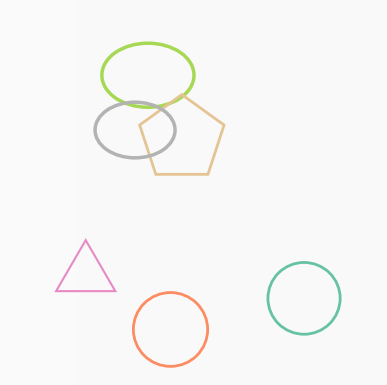[{"shape": "circle", "thickness": 2, "radius": 0.47, "center": [0.785, 0.225]}, {"shape": "circle", "thickness": 2, "radius": 0.48, "center": [0.44, 0.144]}, {"shape": "triangle", "thickness": 1.5, "radius": 0.44, "center": [0.221, 0.288]}, {"shape": "oval", "thickness": 2.5, "radius": 0.59, "center": [0.382, 0.805]}, {"shape": "pentagon", "thickness": 2, "radius": 0.57, "center": [0.469, 0.64]}, {"shape": "oval", "thickness": 2.5, "radius": 0.52, "center": [0.349, 0.662]}]